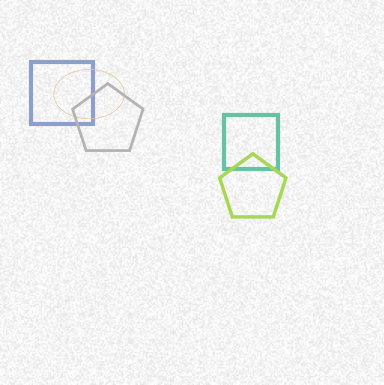[{"shape": "square", "thickness": 3, "radius": 0.35, "center": [0.653, 0.63]}, {"shape": "square", "thickness": 3, "radius": 0.41, "center": [0.161, 0.758]}, {"shape": "pentagon", "thickness": 2.5, "radius": 0.45, "center": [0.657, 0.51]}, {"shape": "oval", "thickness": 0.5, "radius": 0.46, "center": [0.231, 0.756]}, {"shape": "pentagon", "thickness": 2, "radius": 0.48, "center": [0.28, 0.687]}]